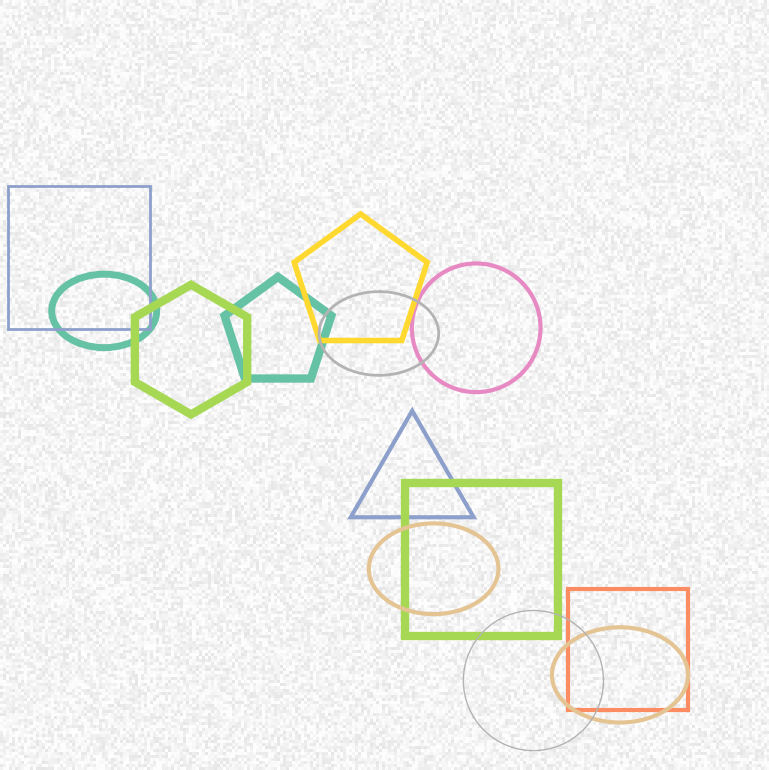[{"shape": "pentagon", "thickness": 3, "radius": 0.36, "center": [0.361, 0.567]}, {"shape": "oval", "thickness": 2.5, "radius": 0.34, "center": [0.135, 0.596]}, {"shape": "square", "thickness": 1.5, "radius": 0.39, "center": [0.816, 0.156]}, {"shape": "triangle", "thickness": 1.5, "radius": 0.46, "center": [0.535, 0.374]}, {"shape": "square", "thickness": 1, "radius": 0.46, "center": [0.103, 0.666]}, {"shape": "circle", "thickness": 1.5, "radius": 0.42, "center": [0.618, 0.574]}, {"shape": "hexagon", "thickness": 3, "radius": 0.42, "center": [0.248, 0.546]}, {"shape": "square", "thickness": 3, "radius": 0.5, "center": [0.626, 0.273]}, {"shape": "pentagon", "thickness": 2, "radius": 0.45, "center": [0.468, 0.631]}, {"shape": "oval", "thickness": 1.5, "radius": 0.44, "center": [0.805, 0.124]}, {"shape": "oval", "thickness": 1.5, "radius": 0.42, "center": [0.563, 0.261]}, {"shape": "oval", "thickness": 1, "radius": 0.39, "center": [0.492, 0.567]}, {"shape": "circle", "thickness": 0.5, "radius": 0.45, "center": [0.693, 0.116]}]